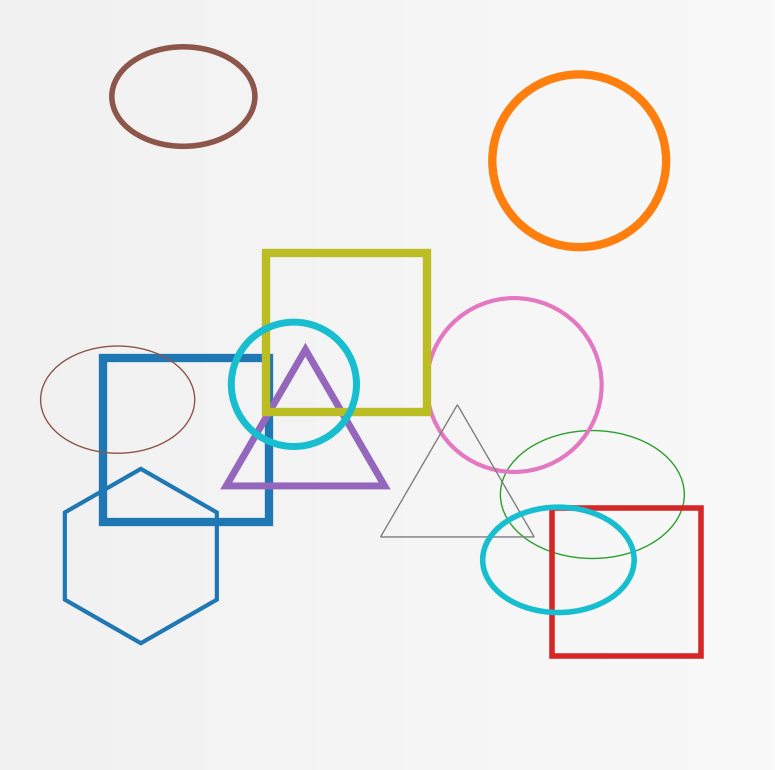[{"shape": "hexagon", "thickness": 1.5, "radius": 0.57, "center": [0.182, 0.278]}, {"shape": "square", "thickness": 3, "radius": 0.54, "center": [0.24, 0.429]}, {"shape": "circle", "thickness": 3, "radius": 0.56, "center": [0.747, 0.791]}, {"shape": "oval", "thickness": 0.5, "radius": 0.59, "center": [0.764, 0.358]}, {"shape": "square", "thickness": 2, "radius": 0.48, "center": [0.809, 0.244]}, {"shape": "triangle", "thickness": 2.5, "radius": 0.59, "center": [0.394, 0.428]}, {"shape": "oval", "thickness": 0.5, "radius": 0.5, "center": [0.152, 0.481]}, {"shape": "oval", "thickness": 2, "radius": 0.46, "center": [0.237, 0.875]}, {"shape": "circle", "thickness": 1.5, "radius": 0.56, "center": [0.663, 0.5]}, {"shape": "triangle", "thickness": 0.5, "radius": 0.57, "center": [0.59, 0.36]}, {"shape": "square", "thickness": 3, "radius": 0.52, "center": [0.447, 0.568]}, {"shape": "oval", "thickness": 2, "radius": 0.49, "center": [0.721, 0.273]}, {"shape": "circle", "thickness": 2.5, "radius": 0.4, "center": [0.379, 0.501]}]